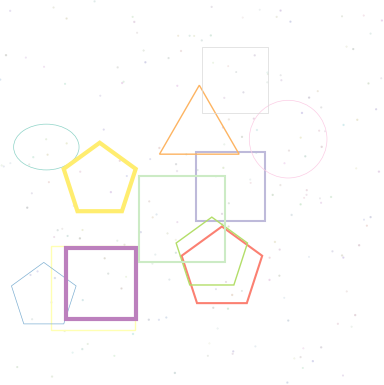[{"shape": "oval", "thickness": 0.5, "radius": 0.42, "center": [0.12, 0.618]}, {"shape": "square", "thickness": 1, "radius": 0.55, "center": [0.243, 0.251]}, {"shape": "square", "thickness": 1.5, "radius": 0.45, "center": [0.599, 0.515]}, {"shape": "pentagon", "thickness": 1.5, "radius": 0.55, "center": [0.576, 0.302]}, {"shape": "pentagon", "thickness": 0.5, "radius": 0.44, "center": [0.114, 0.23]}, {"shape": "triangle", "thickness": 1, "radius": 0.6, "center": [0.518, 0.659]}, {"shape": "pentagon", "thickness": 1, "radius": 0.49, "center": [0.55, 0.339]}, {"shape": "circle", "thickness": 0.5, "radius": 0.5, "center": [0.748, 0.639]}, {"shape": "square", "thickness": 0.5, "radius": 0.43, "center": [0.611, 0.792]}, {"shape": "square", "thickness": 3, "radius": 0.46, "center": [0.262, 0.263]}, {"shape": "square", "thickness": 1.5, "radius": 0.56, "center": [0.472, 0.43]}, {"shape": "pentagon", "thickness": 3, "radius": 0.49, "center": [0.259, 0.531]}]